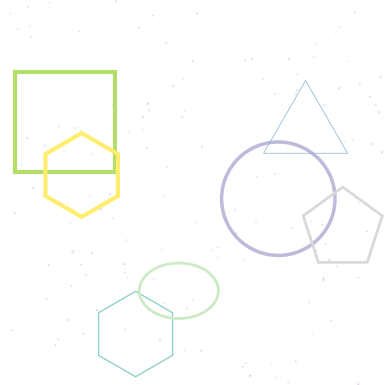[{"shape": "hexagon", "thickness": 1, "radius": 0.55, "center": [0.352, 0.132]}, {"shape": "circle", "thickness": 2.5, "radius": 0.74, "center": [0.723, 0.484]}, {"shape": "triangle", "thickness": 0.5, "radius": 0.63, "center": [0.794, 0.665]}, {"shape": "square", "thickness": 3, "radius": 0.65, "center": [0.169, 0.683]}, {"shape": "pentagon", "thickness": 2, "radius": 0.54, "center": [0.89, 0.406]}, {"shape": "oval", "thickness": 2, "radius": 0.51, "center": [0.464, 0.245]}, {"shape": "hexagon", "thickness": 3, "radius": 0.54, "center": [0.212, 0.545]}]